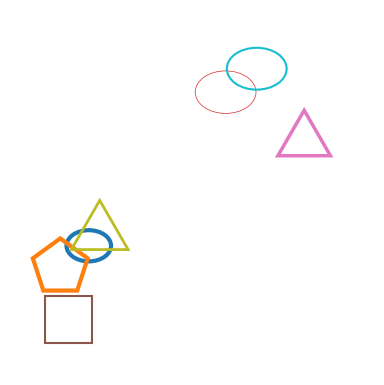[{"shape": "oval", "thickness": 3, "radius": 0.29, "center": [0.231, 0.362]}, {"shape": "pentagon", "thickness": 3, "radius": 0.37, "center": [0.157, 0.306]}, {"shape": "oval", "thickness": 0.5, "radius": 0.39, "center": [0.586, 0.761]}, {"shape": "square", "thickness": 1.5, "radius": 0.31, "center": [0.178, 0.17]}, {"shape": "triangle", "thickness": 2.5, "radius": 0.39, "center": [0.79, 0.635]}, {"shape": "triangle", "thickness": 2, "radius": 0.43, "center": [0.259, 0.394]}, {"shape": "oval", "thickness": 1.5, "radius": 0.39, "center": [0.667, 0.822]}]